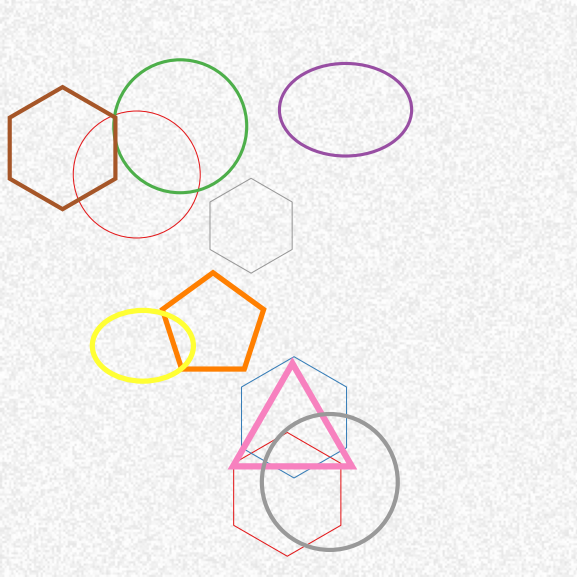[{"shape": "hexagon", "thickness": 0.5, "radius": 0.54, "center": [0.497, 0.143]}, {"shape": "circle", "thickness": 0.5, "radius": 0.55, "center": [0.237, 0.697]}, {"shape": "hexagon", "thickness": 0.5, "radius": 0.53, "center": [0.509, 0.276]}, {"shape": "circle", "thickness": 1.5, "radius": 0.58, "center": [0.312, 0.78]}, {"shape": "oval", "thickness": 1.5, "radius": 0.57, "center": [0.598, 0.809]}, {"shape": "pentagon", "thickness": 2.5, "radius": 0.46, "center": [0.369, 0.435]}, {"shape": "oval", "thickness": 2.5, "radius": 0.44, "center": [0.247, 0.4]}, {"shape": "hexagon", "thickness": 2, "radius": 0.53, "center": [0.108, 0.743]}, {"shape": "triangle", "thickness": 3, "radius": 0.59, "center": [0.506, 0.251]}, {"shape": "circle", "thickness": 2, "radius": 0.59, "center": [0.571, 0.165]}, {"shape": "hexagon", "thickness": 0.5, "radius": 0.41, "center": [0.435, 0.608]}]